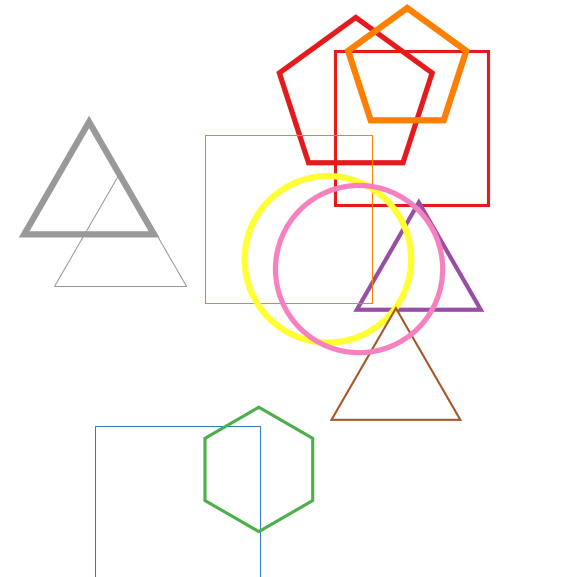[{"shape": "square", "thickness": 1.5, "radius": 0.66, "center": [0.712, 0.778]}, {"shape": "pentagon", "thickness": 2.5, "radius": 0.7, "center": [0.616, 0.83]}, {"shape": "square", "thickness": 0.5, "radius": 0.72, "center": [0.308, 0.119]}, {"shape": "hexagon", "thickness": 1.5, "radius": 0.54, "center": [0.448, 0.186]}, {"shape": "triangle", "thickness": 2, "radius": 0.62, "center": [0.725, 0.525]}, {"shape": "pentagon", "thickness": 3, "radius": 0.54, "center": [0.705, 0.878]}, {"shape": "square", "thickness": 0.5, "radius": 0.72, "center": [0.5, 0.62]}, {"shape": "circle", "thickness": 3, "radius": 0.72, "center": [0.568, 0.55]}, {"shape": "triangle", "thickness": 1, "radius": 0.64, "center": [0.686, 0.337]}, {"shape": "circle", "thickness": 2.5, "radius": 0.72, "center": [0.622, 0.533]}, {"shape": "triangle", "thickness": 0.5, "radius": 0.66, "center": [0.209, 0.569]}, {"shape": "triangle", "thickness": 3, "radius": 0.65, "center": [0.154, 0.658]}]